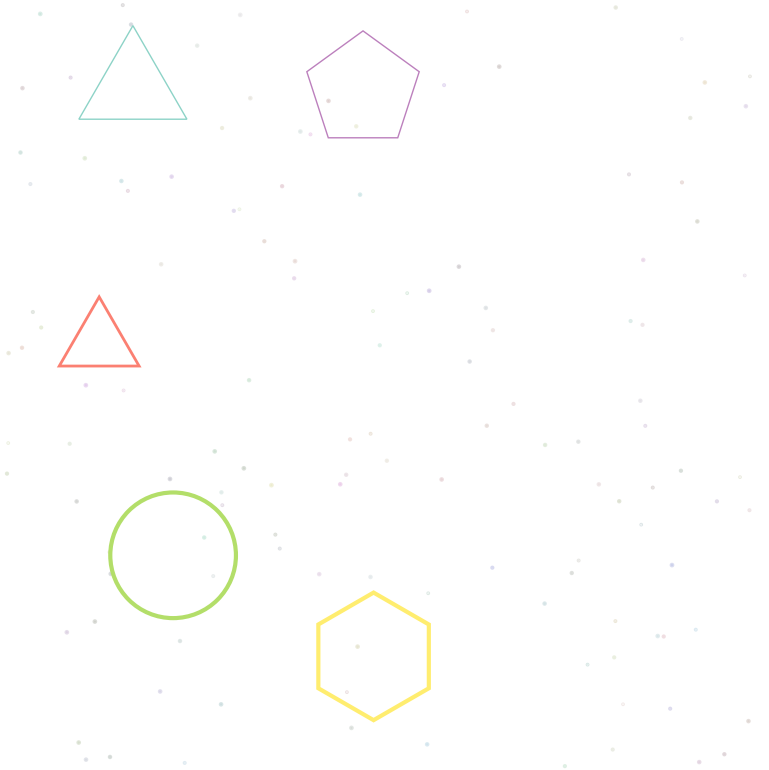[{"shape": "triangle", "thickness": 0.5, "radius": 0.41, "center": [0.173, 0.886]}, {"shape": "triangle", "thickness": 1, "radius": 0.3, "center": [0.129, 0.555]}, {"shape": "circle", "thickness": 1.5, "radius": 0.41, "center": [0.225, 0.279]}, {"shape": "pentagon", "thickness": 0.5, "radius": 0.38, "center": [0.471, 0.883]}, {"shape": "hexagon", "thickness": 1.5, "radius": 0.41, "center": [0.485, 0.148]}]